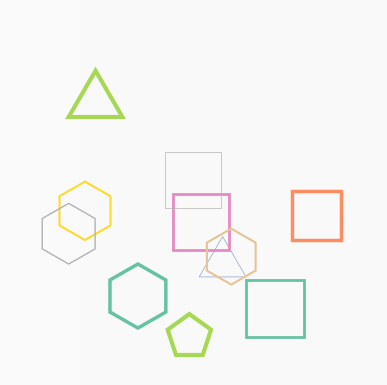[{"shape": "hexagon", "thickness": 2.5, "radius": 0.42, "center": [0.356, 0.231]}, {"shape": "square", "thickness": 2, "radius": 0.37, "center": [0.71, 0.198]}, {"shape": "square", "thickness": 2.5, "radius": 0.32, "center": [0.816, 0.44]}, {"shape": "triangle", "thickness": 0.5, "radius": 0.35, "center": [0.574, 0.316]}, {"shape": "square", "thickness": 2, "radius": 0.36, "center": [0.519, 0.424]}, {"shape": "triangle", "thickness": 3, "radius": 0.4, "center": [0.247, 0.736]}, {"shape": "pentagon", "thickness": 3, "radius": 0.29, "center": [0.489, 0.126]}, {"shape": "hexagon", "thickness": 1.5, "radius": 0.38, "center": [0.219, 0.452]}, {"shape": "hexagon", "thickness": 1.5, "radius": 0.36, "center": [0.597, 0.333]}, {"shape": "square", "thickness": 0.5, "radius": 0.37, "center": [0.498, 0.532]}, {"shape": "hexagon", "thickness": 1, "radius": 0.39, "center": [0.177, 0.393]}]